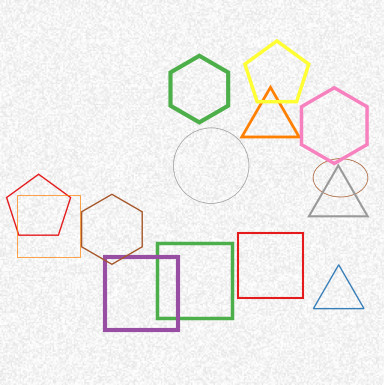[{"shape": "square", "thickness": 1.5, "radius": 0.42, "center": [0.702, 0.309]}, {"shape": "pentagon", "thickness": 1, "radius": 0.44, "center": [0.1, 0.46]}, {"shape": "triangle", "thickness": 1, "radius": 0.38, "center": [0.88, 0.236]}, {"shape": "hexagon", "thickness": 3, "radius": 0.43, "center": [0.518, 0.769]}, {"shape": "square", "thickness": 2.5, "radius": 0.49, "center": [0.506, 0.271]}, {"shape": "square", "thickness": 3, "radius": 0.48, "center": [0.368, 0.238]}, {"shape": "triangle", "thickness": 2, "radius": 0.43, "center": [0.703, 0.687]}, {"shape": "square", "thickness": 0.5, "radius": 0.41, "center": [0.125, 0.413]}, {"shape": "pentagon", "thickness": 2.5, "radius": 0.44, "center": [0.719, 0.806]}, {"shape": "hexagon", "thickness": 1, "radius": 0.45, "center": [0.291, 0.404]}, {"shape": "oval", "thickness": 0.5, "radius": 0.36, "center": [0.884, 0.538]}, {"shape": "hexagon", "thickness": 2.5, "radius": 0.49, "center": [0.868, 0.674]}, {"shape": "triangle", "thickness": 1.5, "radius": 0.44, "center": [0.879, 0.482]}, {"shape": "circle", "thickness": 0.5, "radius": 0.49, "center": [0.549, 0.57]}]